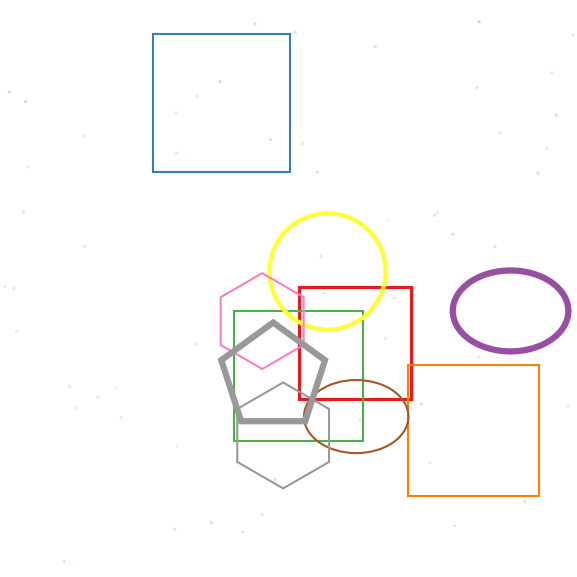[{"shape": "square", "thickness": 1.5, "radius": 0.49, "center": [0.615, 0.405]}, {"shape": "square", "thickness": 1, "radius": 0.59, "center": [0.383, 0.821]}, {"shape": "square", "thickness": 1, "radius": 0.56, "center": [0.517, 0.348]}, {"shape": "oval", "thickness": 3, "radius": 0.5, "center": [0.884, 0.461]}, {"shape": "square", "thickness": 1, "radius": 0.57, "center": [0.82, 0.254]}, {"shape": "circle", "thickness": 2, "radius": 0.5, "center": [0.567, 0.529]}, {"shape": "oval", "thickness": 1, "radius": 0.45, "center": [0.617, 0.278]}, {"shape": "hexagon", "thickness": 1, "radius": 0.41, "center": [0.454, 0.443]}, {"shape": "hexagon", "thickness": 1, "radius": 0.46, "center": [0.49, 0.245]}, {"shape": "pentagon", "thickness": 3, "radius": 0.47, "center": [0.473, 0.346]}]